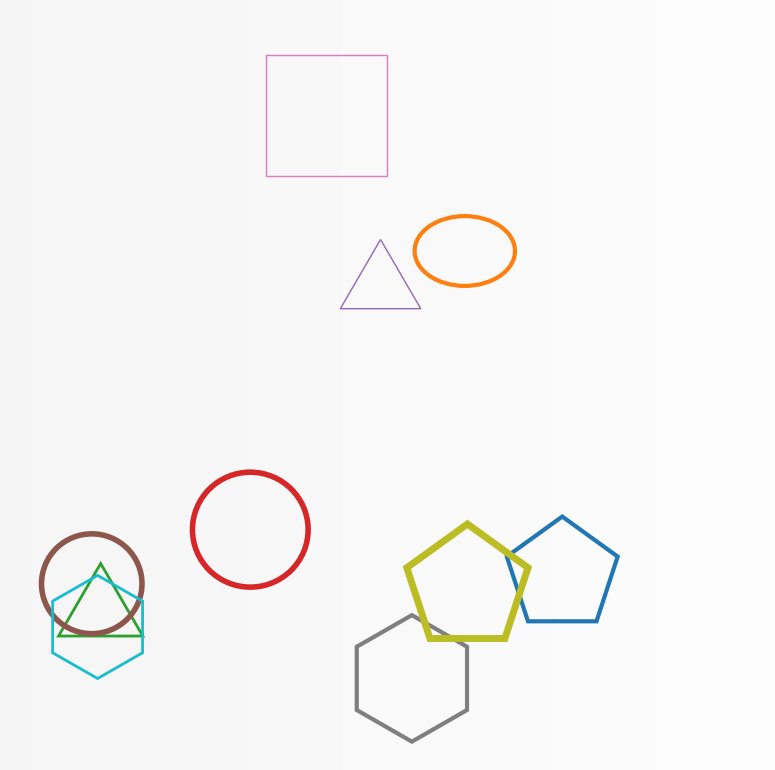[{"shape": "pentagon", "thickness": 1.5, "radius": 0.38, "center": [0.725, 0.254]}, {"shape": "oval", "thickness": 1.5, "radius": 0.32, "center": [0.6, 0.674]}, {"shape": "triangle", "thickness": 1, "radius": 0.31, "center": [0.13, 0.205]}, {"shape": "circle", "thickness": 2, "radius": 0.37, "center": [0.323, 0.312]}, {"shape": "triangle", "thickness": 0.5, "radius": 0.3, "center": [0.491, 0.629]}, {"shape": "circle", "thickness": 2, "radius": 0.32, "center": [0.118, 0.242]}, {"shape": "square", "thickness": 0.5, "radius": 0.39, "center": [0.421, 0.85]}, {"shape": "hexagon", "thickness": 1.5, "radius": 0.41, "center": [0.531, 0.119]}, {"shape": "pentagon", "thickness": 2.5, "radius": 0.41, "center": [0.603, 0.237]}, {"shape": "hexagon", "thickness": 1, "radius": 0.33, "center": [0.126, 0.186]}]